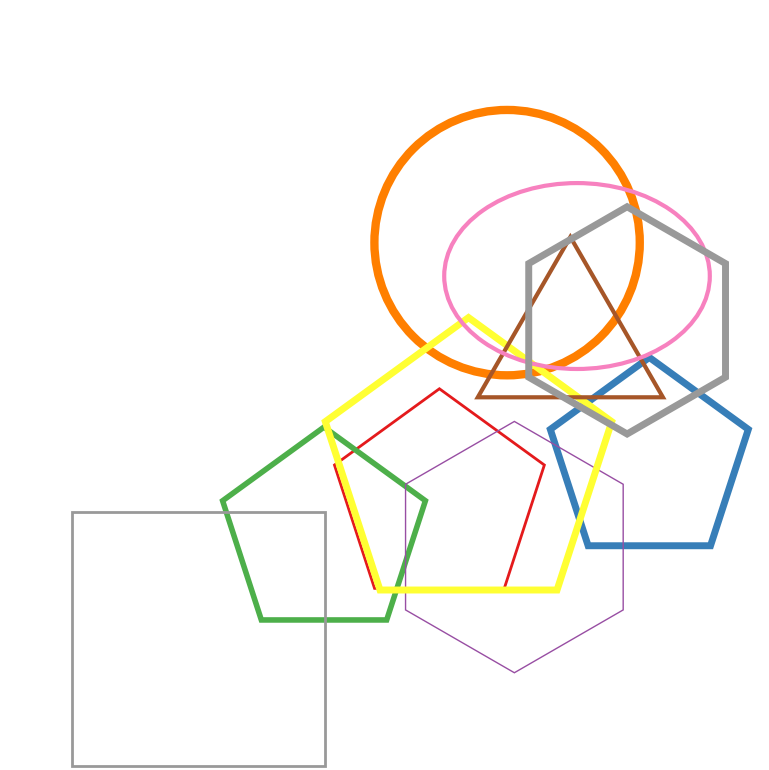[{"shape": "pentagon", "thickness": 1, "radius": 0.72, "center": [0.571, 0.352]}, {"shape": "pentagon", "thickness": 2.5, "radius": 0.68, "center": [0.843, 0.401]}, {"shape": "pentagon", "thickness": 2, "radius": 0.69, "center": [0.421, 0.307]}, {"shape": "hexagon", "thickness": 0.5, "radius": 0.82, "center": [0.668, 0.289]}, {"shape": "circle", "thickness": 3, "radius": 0.86, "center": [0.659, 0.685]}, {"shape": "pentagon", "thickness": 2.5, "radius": 0.98, "center": [0.608, 0.392]}, {"shape": "triangle", "thickness": 1.5, "radius": 0.69, "center": [0.741, 0.553]}, {"shape": "oval", "thickness": 1.5, "radius": 0.86, "center": [0.749, 0.642]}, {"shape": "hexagon", "thickness": 2.5, "radius": 0.74, "center": [0.814, 0.584]}, {"shape": "square", "thickness": 1, "radius": 0.82, "center": [0.258, 0.17]}]